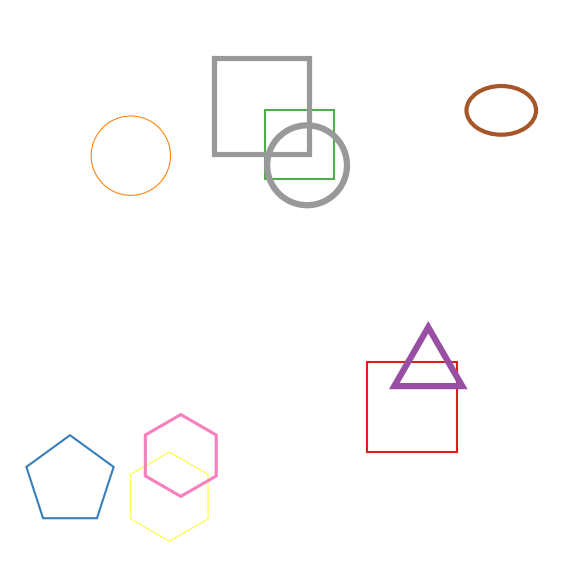[{"shape": "square", "thickness": 1, "radius": 0.39, "center": [0.713, 0.295]}, {"shape": "pentagon", "thickness": 1, "radius": 0.4, "center": [0.121, 0.166]}, {"shape": "square", "thickness": 1, "radius": 0.3, "center": [0.519, 0.749]}, {"shape": "triangle", "thickness": 3, "radius": 0.34, "center": [0.742, 0.365]}, {"shape": "circle", "thickness": 0.5, "radius": 0.34, "center": [0.227, 0.73]}, {"shape": "hexagon", "thickness": 0.5, "radius": 0.39, "center": [0.293, 0.139]}, {"shape": "oval", "thickness": 2, "radius": 0.3, "center": [0.868, 0.808]}, {"shape": "hexagon", "thickness": 1.5, "radius": 0.35, "center": [0.313, 0.21]}, {"shape": "circle", "thickness": 3, "radius": 0.35, "center": [0.532, 0.713]}, {"shape": "square", "thickness": 2.5, "radius": 0.41, "center": [0.453, 0.816]}]